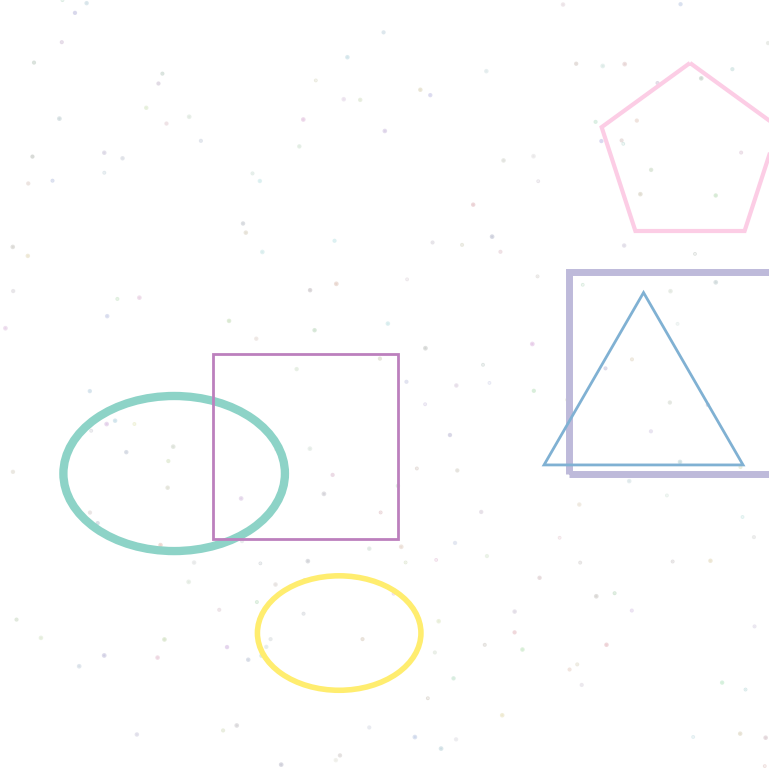[{"shape": "oval", "thickness": 3, "radius": 0.72, "center": [0.226, 0.385]}, {"shape": "square", "thickness": 2.5, "radius": 0.66, "center": [0.87, 0.515]}, {"shape": "triangle", "thickness": 1, "radius": 0.75, "center": [0.836, 0.471]}, {"shape": "pentagon", "thickness": 1.5, "radius": 0.6, "center": [0.896, 0.798]}, {"shape": "square", "thickness": 1, "radius": 0.6, "center": [0.397, 0.42]}, {"shape": "oval", "thickness": 2, "radius": 0.53, "center": [0.441, 0.178]}]